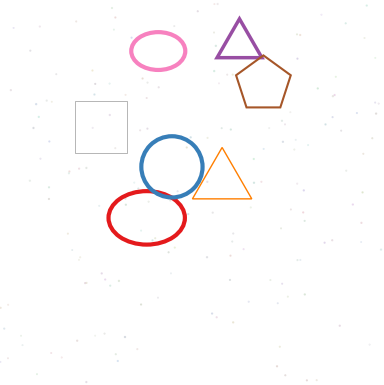[{"shape": "oval", "thickness": 3, "radius": 0.5, "center": [0.381, 0.434]}, {"shape": "circle", "thickness": 3, "radius": 0.4, "center": [0.447, 0.567]}, {"shape": "triangle", "thickness": 2.5, "radius": 0.34, "center": [0.622, 0.884]}, {"shape": "triangle", "thickness": 1, "radius": 0.44, "center": [0.577, 0.528]}, {"shape": "pentagon", "thickness": 1.5, "radius": 0.37, "center": [0.684, 0.781]}, {"shape": "oval", "thickness": 3, "radius": 0.35, "center": [0.411, 0.867]}, {"shape": "square", "thickness": 0.5, "radius": 0.34, "center": [0.262, 0.67]}]